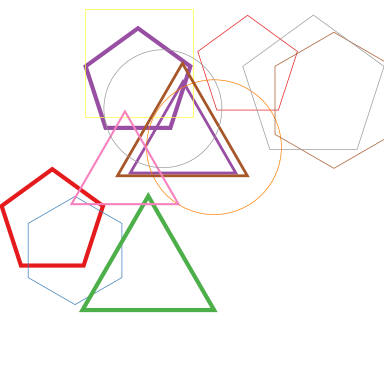[{"shape": "pentagon", "thickness": 3, "radius": 0.69, "center": [0.136, 0.422]}, {"shape": "pentagon", "thickness": 0.5, "radius": 0.68, "center": [0.643, 0.824]}, {"shape": "hexagon", "thickness": 0.5, "radius": 0.7, "center": [0.195, 0.349]}, {"shape": "triangle", "thickness": 3, "radius": 0.99, "center": [0.385, 0.293]}, {"shape": "triangle", "thickness": 2, "radius": 0.79, "center": [0.475, 0.63]}, {"shape": "pentagon", "thickness": 3, "radius": 0.72, "center": [0.358, 0.784]}, {"shape": "circle", "thickness": 0.5, "radius": 0.88, "center": [0.556, 0.618]}, {"shape": "square", "thickness": 0.5, "radius": 0.7, "center": [0.36, 0.836]}, {"shape": "hexagon", "thickness": 0.5, "radius": 0.88, "center": [0.867, 0.739]}, {"shape": "triangle", "thickness": 2, "radius": 0.97, "center": [0.474, 0.641]}, {"shape": "triangle", "thickness": 1.5, "radius": 0.8, "center": [0.325, 0.55]}, {"shape": "pentagon", "thickness": 0.5, "radius": 0.96, "center": [0.814, 0.768]}, {"shape": "circle", "thickness": 0.5, "radius": 0.77, "center": [0.423, 0.718]}]